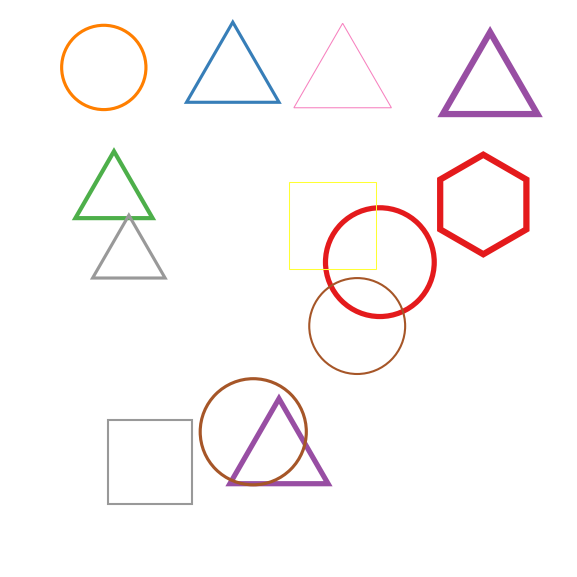[{"shape": "hexagon", "thickness": 3, "radius": 0.43, "center": [0.837, 0.645]}, {"shape": "circle", "thickness": 2.5, "radius": 0.47, "center": [0.658, 0.545]}, {"shape": "triangle", "thickness": 1.5, "radius": 0.46, "center": [0.403, 0.868]}, {"shape": "triangle", "thickness": 2, "radius": 0.39, "center": [0.197, 0.66]}, {"shape": "triangle", "thickness": 2.5, "radius": 0.49, "center": [0.483, 0.211]}, {"shape": "triangle", "thickness": 3, "radius": 0.47, "center": [0.849, 0.849]}, {"shape": "circle", "thickness": 1.5, "radius": 0.36, "center": [0.18, 0.882]}, {"shape": "square", "thickness": 0.5, "radius": 0.38, "center": [0.576, 0.609]}, {"shape": "circle", "thickness": 1, "radius": 0.42, "center": [0.619, 0.435]}, {"shape": "circle", "thickness": 1.5, "radius": 0.46, "center": [0.439, 0.251]}, {"shape": "triangle", "thickness": 0.5, "radius": 0.49, "center": [0.593, 0.861]}, {"shape": "triangle", "thickness": 1.5, "radius": 0.36, "center": [0.223, 0.554]}, {"shape": "square", "thickness": 1, "radius": 0.36, "center": [0.26, 0.2]}]